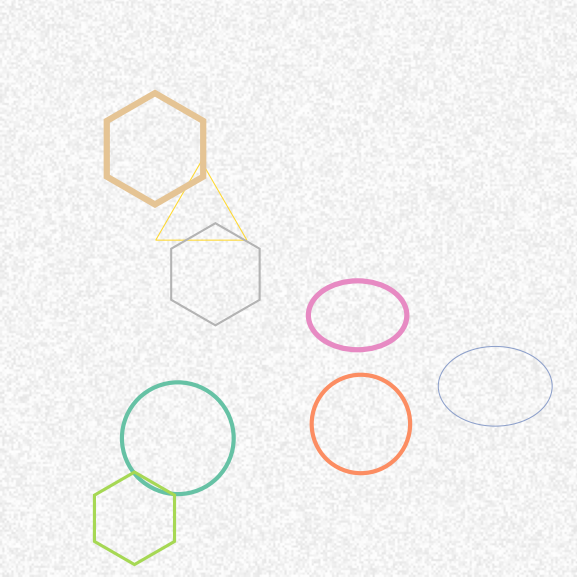[{"shape": "circle", "thickness": 2, "radius": 0.48, "center": [0.308, 0.24]}, {"shape": "circle", "thickness": 2, "radius": 0.43, "center": [0.625, 0.265]}, {"shape": "oval", "thickness": 0.5, "radius": 0.49, "center": [0.858, 0.33]}, {"shape": "oval", "thickness": 2.5, "radius": 0.43, "center": [0.619, 0.453]}, {"shape": "hexagon", "thickness": 1.5, "radius": 0.4, "center": [0.233, 0.102]}, {"shape": "triangle", "thickness": 0.5, "radius": 0.46, "center": [0.349, 0.629]}, {"shape": "hexagon", "thickness": 3, "radius": 0.48, "center": [0.268, 0.742]}, {"shape": "hexagon", "thickness": 1, "radius": 0.44, "center": [0.373, 0.524]}]